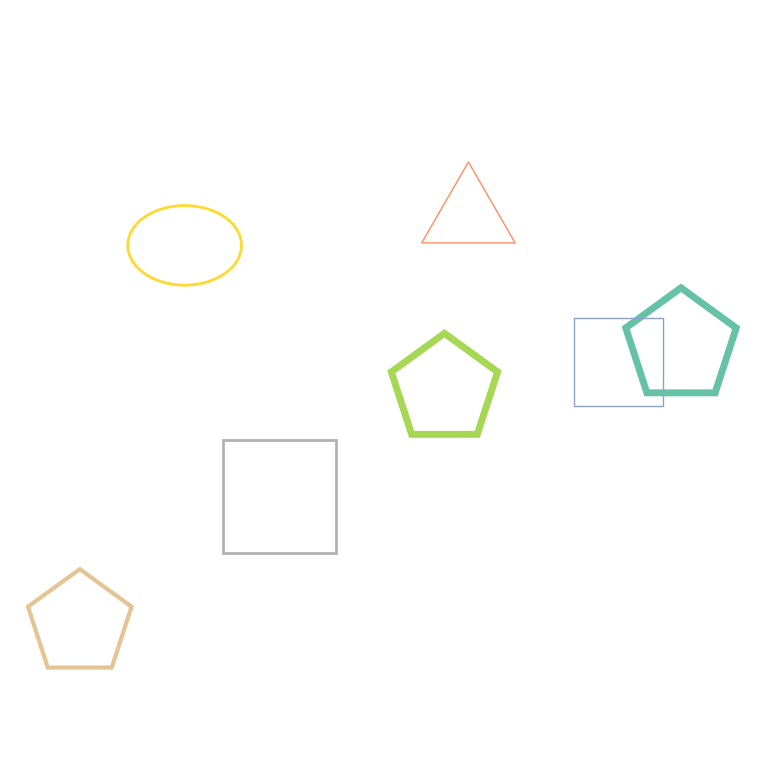[{"shape": "pentagon", "thickness": 2.5, "radius": 0.38, "center": [0.884, 0.551]}, {"shape": "triangle", "thickness": 0.5, "radius": 0.35, "center": [0.608, 0.72]}, {"shape": "square", "thickness": 0.5, "radius": 0.29, "center": [0.803, 0.53]}, {"shape": "pentagon", "thickness": 2.5, "radius": 0.36, "center": [0.577, 0.495]}, {"shape": "oval", "thickness": 1, "radius": 0.37, "center": [0.24, 0.681]}, {"shape": "pentagon", "thickness": 1.5, "radius": 0.35, "center": [0.104, 0.19]}, {"shape": "square", "thickness": 1, "radius": 0.37, "center": [0.363, 0.356]}]